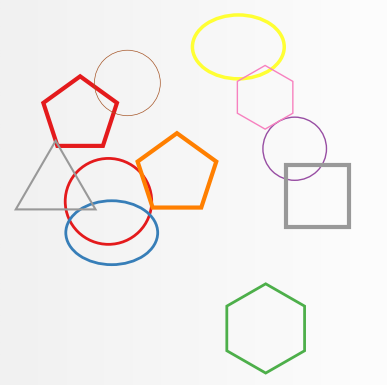[{"shape": "circle", "thickness": 2, "radius": 0.56, "center": [0.28, 0.477]}, {"shape": "pentagon", "thickness": 3, "radius": 0.5, "center": [0.207, 0.702]}, {"shape": "oval", "thickness": 2, "radius": 0.59, "center": [0.288, 0.396]}, {"shape": "hexagon", "thickness": 2, "radius": 0.58, "center": [0.686, 0.147]}, {"shape": "circle", "thickness": 1, "radius": 0.41, "center": [0.761, 0.614]}, {"shape": "pentagon", "thickness": 3, "radius": 0.53, "center": [0.457, 0.547]}, {"shape": "oval", "thickness": 2.5, "radius": 0.59, "center": [0.615, 0.878]}, {"shape": "circle", "thickness": 0.5, "radius": 0.43, "center": [0.329, 0.785]}, {"shape": "hexagon", "thickness": 1, "radius": 0.41, "center": [0.684, 0.747]}, {"shape": "square", "thickness": 3, "radius": 0.41, "center": [0.819, 0.491]}, {"shape": "triangle", "thickness": 1.5, "radius": 0.59, "center": [0.144, 0.515]}]